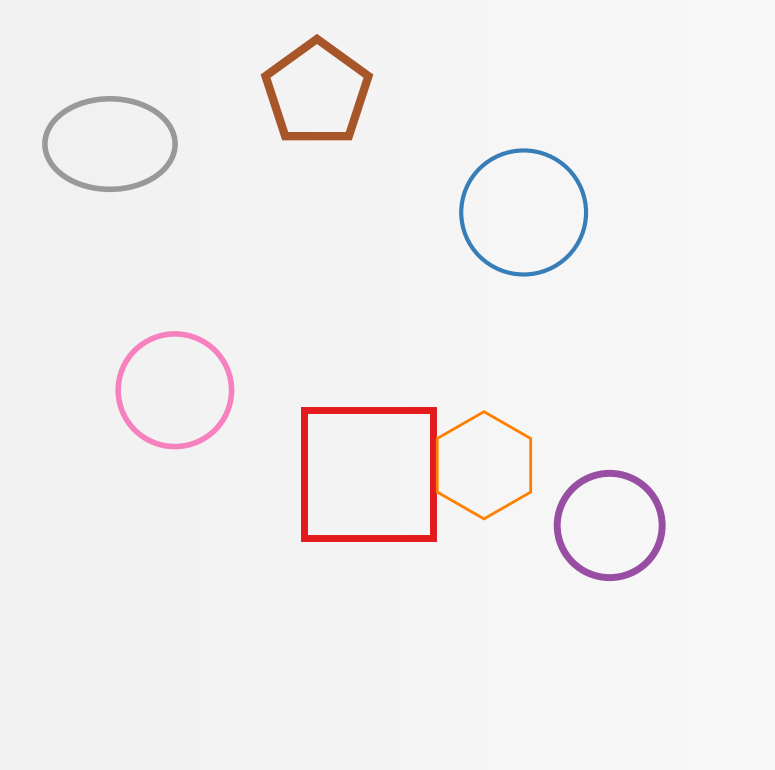[{"shape": "square", "thickness": 2.5, "radius": 0.42, "center": [0.476, 0.385]}, {"shape": "circle", "thickness": 1.5, "radius": 0.4, "center": [0.676, 0.724]}, {"shape": "circle", "thickness": 2.5, "radius": 0.34, "center": [0.787, 0.318]}, {"shape": "hexagon", "thickness": 1, "radius": 0.35, "center": [0.624, 0.396]}, {"shape": "pentagon", "thickness": 3, "radius": 0.35, "center": [0.409, 0.88]}, {"shape": "circle", "thickness": 2, "radius": 0.37, "center": [0.226, 0.493]}, {"shape": "oval", "thickness": 2, "radius": 0.42, "center": [0.142, 0.813]}]